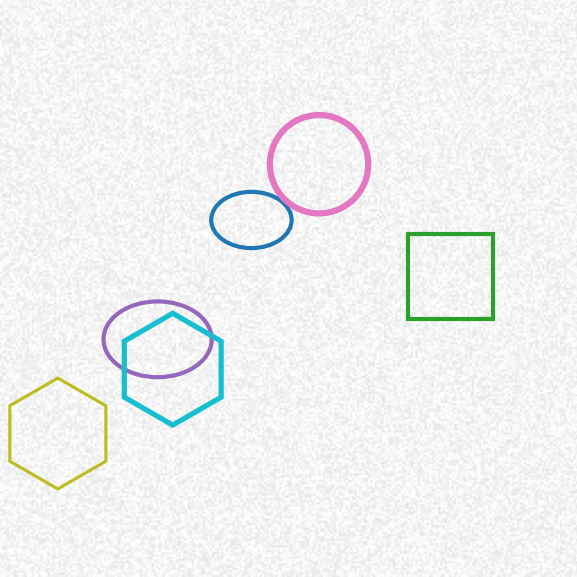[{"shape": "oval", "thickness": 2, "radius": 0.35, "center": [0.435, 0.618]}, {"shape": "square", "thickness": 2, "radius": 0.37, "center": [0.78, 0.521]}, {"shape": "oval", "thickness": 2, "radius": 0.47, "center": [0.273, 0.412]}, {"shape": "circle", "thickness": 3, "radius": 0.43, "center": [0.553, 0.715]}, {"shape": "hexagon", "thickness": 1.5, "radius": 0.48, "center": [0.1, 0.248]}, {"shape": "hexagon", "thickness": 2.5, "radius": 0.48, "center": [0.299, 0.36]}]